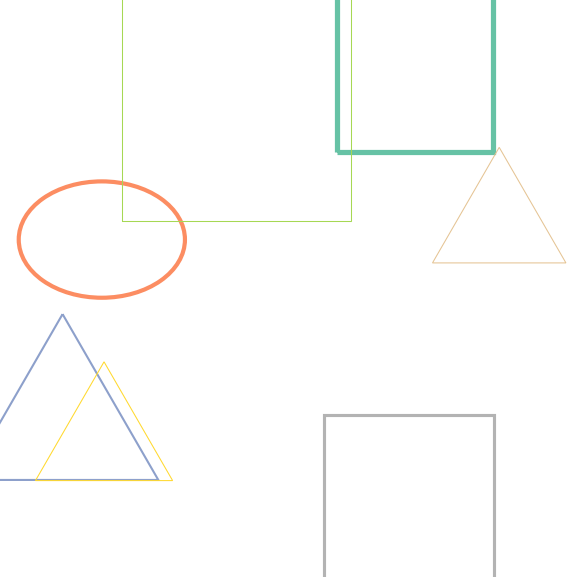[{"shape": "square", "thickness": 2.5, "radius": 0.67, "center": [0.718, 0.87]}, {"shape": "oval", "thickness": 2, "radius": 0.72, "center": [0.176, 0.584]}, {"shape": "triangle", "thickness": 1, "radius": 0.96, "center": [0.108, 0.264]}, {"shape": "square", "thickness": 0.5, "radius": 0.99, "center": [0.409, 0.815]}, {"shape": "triangle", "thickness": 0.5, "radius": 0.69, "center": [0.18, 0.235]}, {"shape": "triangle", "thickness": 0.5, "radius": 0.67, "center": [0.864, 0.611]}, {"shape": "square", "thickness": 1.5, "radius": 0.74, "center": [0.708, 0.134]}]